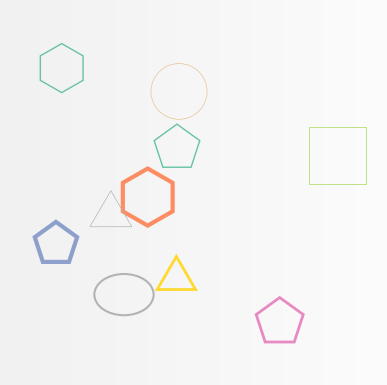[{"shape": "hexagon", "thickness": 1, "radius": 0.32, "center": [0.159, 0.823]}, {"shape": "pentagon", "thickness": 1, "radius": 0.31, "center": [0.457, 0.616]}, {"shape": "hexagon", "thickness": 3, "radius": 0.37, "center": [0.381, 0.488]}, {"shape": "pentagon", "thickness": 3, "radius": 0.29, "center": [0.144, 0.366]}, {"shape": "pentagon", "thickness": 2, "radius": 0.32, "center": [0.722, 0.163]}, {"shape": "square", "thickness": 0.5, "radius": 0.37, "center": [0.87, 0.595]}, {"shape": "triangle", "thickness": 2, "radius": 0.29, "center": [0.455, 0.277]}, {"shape": "circle", "thickness": 0.5, "radius": 0.36, "center": [0.462, 0.763]}, {"shape": "oval", "thickness": 1.5, "radius": 0.38, "center": [0.32, 0.235]}, {"shape": "triangle", "thickness": 0.5, "radius": 0.31, "center": [0.286, 0.442]}]